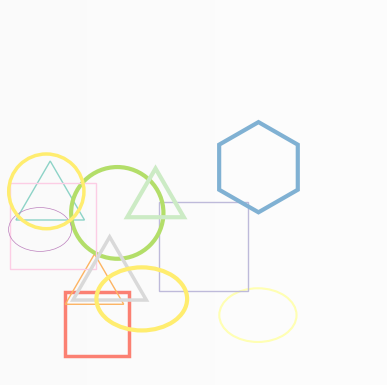[{"shape": "triangle", "thickness": 1, "radius": 0.51, "center": [0.13, 0.48]}, {"shape": "oval", "thickness": 1.5, "radius": 0.5, "center": [0.666, 0.182]}, {"shape": "square", "thickness": 1, "radius": 0.57, "center": [0.525, 0.36]}, {"shape": "square", "thickness": 2.5, "radius": 0.41, "center": [0.251, 0.159]}, {"shape": "hexagon", "thickness": 3, "radius": 0.59, "center": [0.667, 0.566]}, {"shape": "triangle", "thickness": 1, "radius": 0.44, "center": [0.244, 0.253]}, {"shape": "circle", "thickness": 3, "radius": 0.6, "center": [0.303, 0.447]}, {"shape": "square", "thickness": 1, "radius": 0.56, "center": [0.137, 0.413]}, {"shape": "triangle", "thickness": 2.5, "radius": 0.55, "center": [0.283, 0.275]}, {"shape": "oval", "thickness": 0.5, "radius": 0.41, "center": [0.103, 0.404]}, {"shape": "triangle", "thickness": 3, "radius": 0.42, "center": [0.401, 0.478]}, {"shape": "oval", "thickness": 3, "radius": 0.59, "center": [0.366, 0.224]}, {"shape": "circle", "thickness": 2.5, "radius": 0.49, "center": [0.12, 0.503]}]